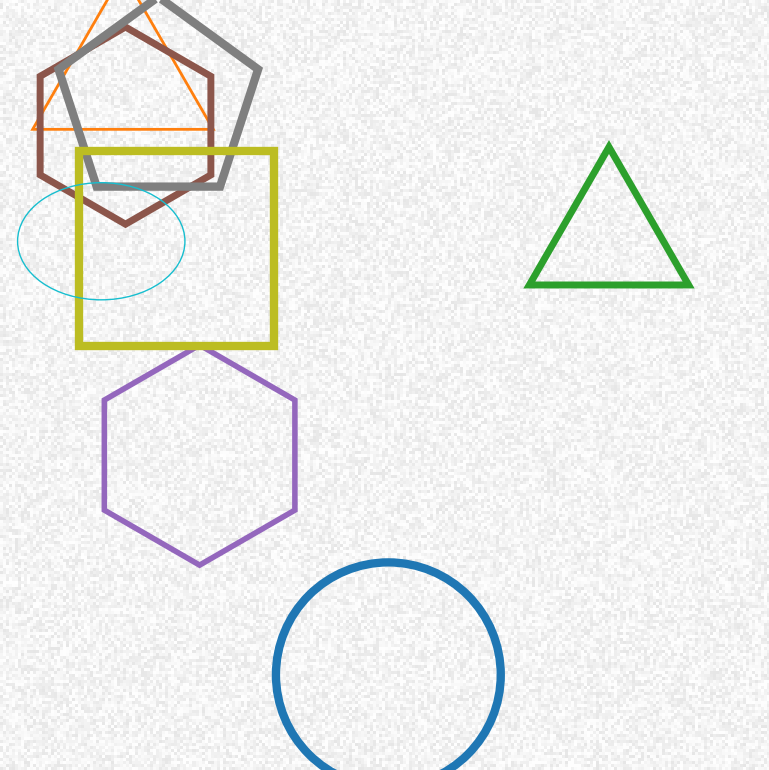[{"shape": "circle", "thickness": 3, "radius": 0.73, "center": [0.504, 0.124]}, {"shape": "triangle", "thickness": 1, "radius": 0.68, "center": [0.16, 0.9]}, {"shape": "triangle", "thickness": 2.5, "radius": 0.6, "center": [0.791, 0.69]}, {"shape": "hexagon", "thickness": 2, "radius": 0.71, "center": [0.259, 0.409]}, {"shape": "hexagon", "thickness": 2.5, "radius": 0.64, "center": [0.163, 0.837]}, {"shape": "pentagon", "thickness": 3, "radius": 0.68, "center": [0.206, 0.868]}, {"shape": "square", "thickness": 3, "radius": 0.63, "center": [0.229, 0.677]}, {"shape": "oval", "thickness": 0.5, "radius": 0.54, "center": [0.131, 0.687]}]